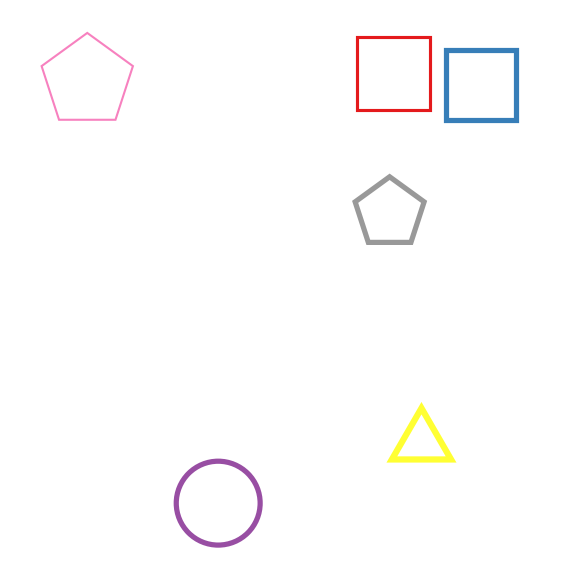[{"shape": "square", "thickness": 1.5, "radius": 0.32, "center": [0.682, 0.872]}, {"shape": "square", "thickness": 2.5, "radius": 0.3, "center": [0.833, 0.853]}, {"shape": "circle", "thickness": 2.5, "radius": 0.36, "center": [0.378, 0.128]}, {"shape": "triangle", "thickness": 3, "radius": 0.3, "center": [0.73, 0.233]}, {"shape": "pentagon", "thickness": 1, "radius": 0.42, "center": [0.151, 0.859]}, {"shape": "pentagon", "thickness": 2.5, "radius": 0.31, "center": [0.675, 0.63]}]